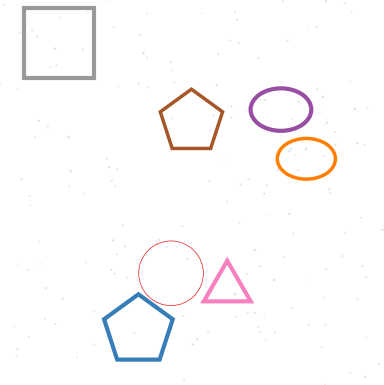[{"shape": "circle", "thickness": 0.5, "radius": 0.42, "center": [0.444, 0.29]}, {"shape": "pentagon", "thickness": 3, "radius": 0.47, "center": [0.359, 0.142]}, {"shape": "oval", "thickness": 3, "radius": 0.39, "center": [0.73, 0.715]}, {"shape": "oval", "thickness": 2.5, "radius": 0.38, "center": [0.796, 0.588]}, {"shape": "pentagon", "thickness": 2.5, "radius": 0.43, "center": [0.497, 0.683]}, {"shape": "triangle", "thickness": 3, "radius": 0.35, "center": [0.59, 0.252]}, {"shape": "square", "thickness": 3, "radius": 0.46, "center": [0.153, 0.889]}]